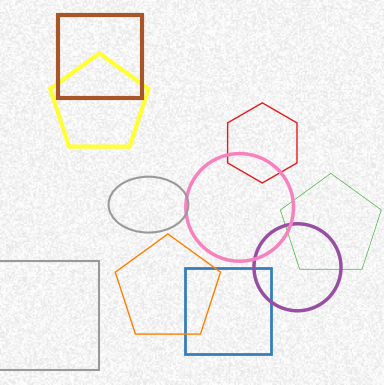[{"shape": "hexagon", "thickness": 1, "radius": 0.52, "center": [0.681, 0.629]}, {"shape": "square", "thickness": 2, "radius": 0.56, "center": [0.592, 0.192]}, {"shape": "pentagon", "thickness": 0.5, "radius": 0.69, "center": [0.859, 0.412]}, {"shape": "circle", "thickness": 2.5, "radius": 0.56, "center": [0.773, 0.306]}, {"shape": "pentagon", "thickness": 1, "radius": 0.72, "center": [0.436, 0.249]}, {"shape": "pentagon", "thickness": 3, "radius": 0.67, "center": [0.258, 0.728]}, {"shape": "square", "thickness": 3, "radius": 0.54, "center": [0.259, 0.853]}, {"shape": "circle", "thickness": 2.5, "radius": 0.7, "center": [0.622, 0.461]}, {"shape": "oval", "thickness": 1.5, "radius": 0.52, "center": [0.386, 0.469]}, {"shape": "square", "thickness": 1.5, "radius": 0.7, "center": [0.116, 0.181]}]